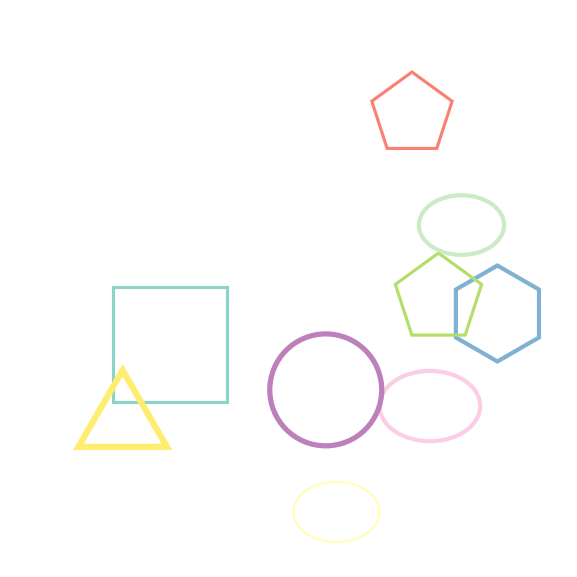[{"shape": "square", "thickness": 1.5, "radius": 0.5, "center": [0.294, 0.402]}, {"shape": "oval", "thickness": 1, "radius": 0.37, "center": [0.583, 0.113]}, {"shape": "pentagon", "thickness": 1.5, "radius": 0.37, "center": [0.713, 0.801]}, {"shape": "hexagon", "thickness": 2, "radius": 0.42, "center": [0.861, 0.456]}, {"shape": "pentagon", "thickness": 1.5, "radius": 0.39, "center": [0.759, 0.482]}, {"shape": "oval", "thickness": 2, "radius": 0.44, "center": [0.744, 0.296]}, {"shape": "circle", "thickness": 2.5, "radius": 0.48, "center": [0.564, 0.324]}, {"shape": "oval", "thickness": 2, "radius": 0.37, "center": [0.799, 0.609]}, {"shape": "triangle", "thickness": 3, "radius": 0.44, "center": [0.212, 0.27]}]